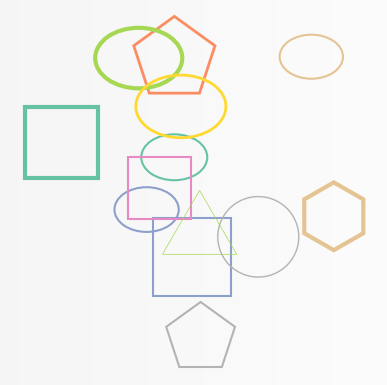[{"shape": "oval", "thickness": 1.5, "radius": 0.43, "center": [0.45, 0.592]}, {"shape": "square", "thickness": 3, "radius": 0.47, "center": [0.159, 0.63]}, {"shape": "pentagon", "thickness": 2, "radius": 0.55, "center": [0.45, 0.847]}, {"shape": "oval", "thickness": 1.5, "radius": 0.41, "center": [0.378, 0.456]}, {"shape": "square", "thickness": 1.5, "radius": 0.5, "center": [0.495, 0.333]}, {"shape": "square", "thickness": 1.5, "radius": 0.4, "center": [0.412, 0.512]}, {"shape": "triangle", "thickness": 0.5, "radius": 0.55, "center": [0.515, 0.395]}, {"shape": "oval", "thickness": 3, "radius": 0.56, "center": [0.358, 0.849]}, {"shape": "oval", "thickness": 2, "radius": 0.58, "center": [0.467, 0.724]}, {"shape": "oval", "thickness": 1.5, "radius": 0.41, "center": [0.803, 0.853]}, {"shape": "hexagon", "thickness": 3, "radius": 0.44, "center": [0.861, 0.438]}, {"shape": "circle", "thickness": 1, "radius": 0.52, "center": [0.667, 0.385]}, {"shape": "pentagon", "thickness": 1.5, "radius": 0.47, "center": [0.518, 0.122]}]